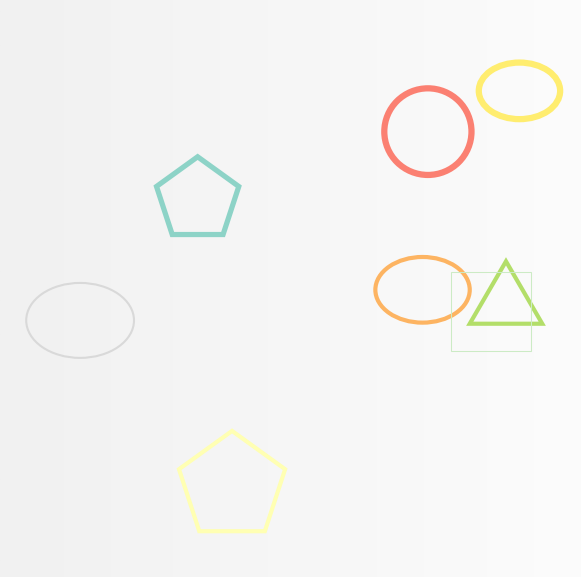[{"shape": "pentagon", "thickness": 2.5, "radius": 0.37, "center": [0.34, 0.653]}, {"shape": "pentagon", "thickness": 2, "radius": 0.48, "center": [0.399, 0.157]}, {"shape": "circle", "thickness": 3, "radius": 0.38, "center": [0.736, 0.771]}, {"shape": "oval", "thickness": 2, "radius": 0.41, "center": [0.727, 0.497]}, {"shape": "triangle", "thickness": 2, "radius": 0.36, "center": [0.871, 0.475]}, {"shape": "oval", "thickness": 1, "radius": 0.46, "center": [0.138, 0.444]}, {"shape": "square", "thickness": 0.5, "radius": 0.34, "center": [0.844, 0.459]}, {"shape": "oval", "thickness": 3, "radius": 0.35, "center": [0.894, 0.842]}]